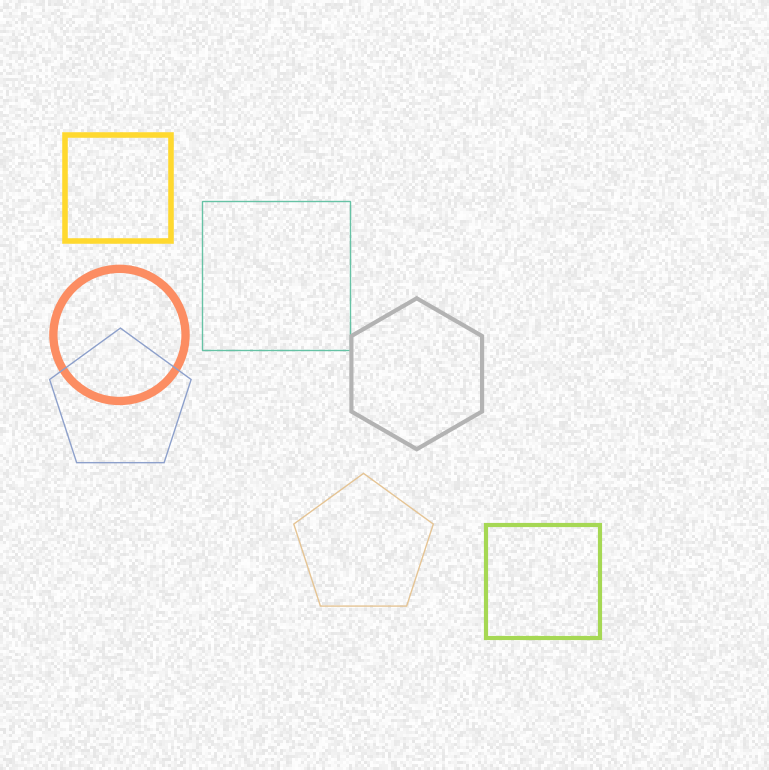[{"shape": "square", "thickness": 0.5, "radius": 0.48, "center": [0.358, 0.642]}, {"shape": "circle", "thickness": 3, "radius": 0.43, "center": [0.155, 0.565]}, {"shape": "pentagon", "thickness": 0.5, "radius": 0.48, "center": [0.156, 0.477]}, {"shape": "square", "thickness": 1.5, "radius": 0.37, "center": [0.705, 0.245]}, {"shape": "square", "thickness": 2, "radius": 0.35, "center": [0.153, 0.756]}, {"shape": "pentagon", "thickness": 0.5, "radius": 0.48, "center": [0.472, 0.29]}, {"shape": "hexagon", "thickness": 1.5, "radius": 0.49, "center": [0.541, 0.515]}]